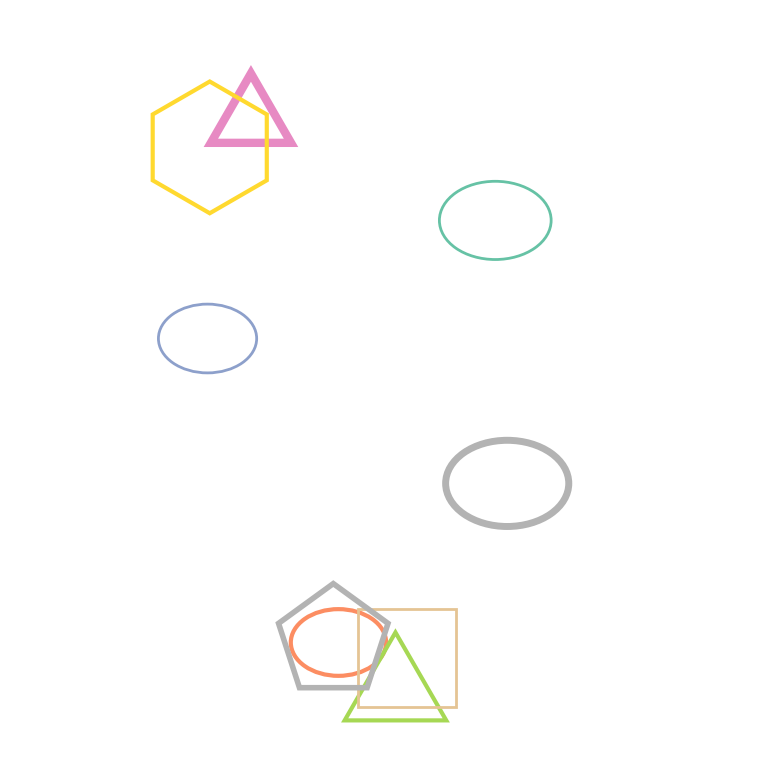[{"shape": "oval", "thickness": 1, "radius": 0.36, "center": [0.643, 0.714]}, {"shape": "oval", "thickness": 1.5, "radius": 0.31, "center": [0.44, 0.166]}, {"shape": "oval", "thickness": 1, "radius": 0.32, "center": [0.27, 0.56]}, {"shape": "triangle", "thickness": 3, "radius": 0.3, "center": [0.326, 0.845]}, {"shape": "triangle", "thickness": 1.5, "radius": 0.38, "center": [0.514, 0.103]}, {"shape": "hexagon", "thickness": 1.5, "radius": 0.43, "center": [0.272, 0.809]}, {"shape": "square", "thickness": 1, "radius": 0.32, "center": [0.529, 0.145]}, {"shape": "pentagon", "thickness": 2, "radius": 0.37, "center": [0.433, 0.167]}, {"shape": "oval", "thickness": 2.5, "radius": 0.4, "center": [0.659, 0.372]}]